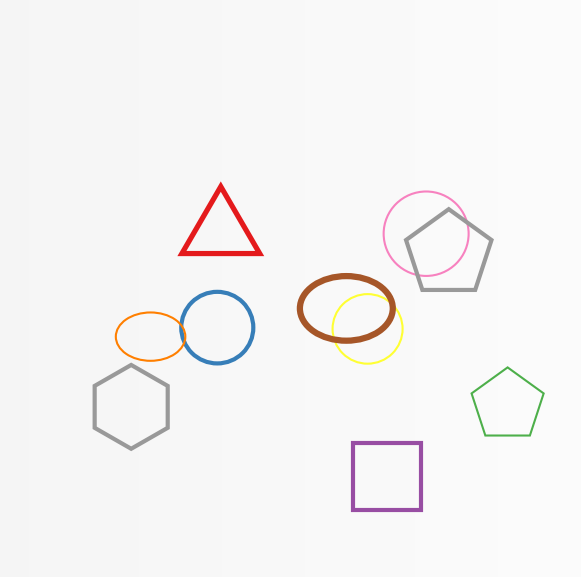[{"shape": "triangle", "thickness": 2.5, "radius": 0.39, "center": [0.38, 0.599]}, {"shape": "circle", "thickness": 2, "radius": 0.31, "center": [0.374, 0.432]}, {"shape": "pentagon", "thickness": 1, "radius": 0.33, "center": [0.873, 0.298]}, {"shape": "square", "thickness": 2, "radius": 0.29, "center": [0.666, 0.174]}, {"shape": "oval", "thickness": 1, "radius": 0.3, "center": [0.259, 0.416]}, {"shape": "circle", "thickness": 1, "radius": 0.3, "center": [0.632, 0.43]}, {"shape": "oval", "thickness": 3, "radius": 0.4, "center": [0.596, 0.465]}, {"shape": "circle", "thickness": 1, "radius": 0.37, "center": [0.733, 0.594]}, {"shape": "pentagon", "thickness": 2, "radius": 0.39, "center": [0.772, 0.56]}, {"shape": "hexagon", "thickness": 2, "radius": 0.36, "center": [0.226, 0.295]}]